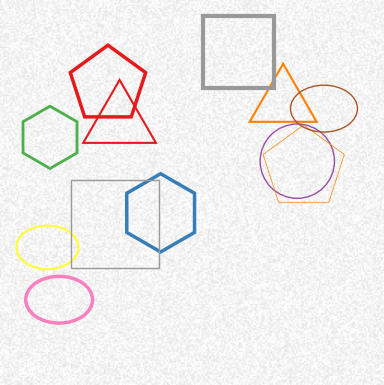[{"shape": "triangle", "thickness": 1.5, "radius": 0.54, "center": [0.311, 0.683]}, {"shape": "pentagon", "thickness": 2.5, "radius": 0.51, "center": [0.28, 0.78]}, {"shape": "hexagon", "thickness": 2.5, "radius": 0.51, "center": [0.417, 0.447]}, {"shape": "hexagon", "thickness": 2, "radius": 0.4, "center": [0.13, 0.643]}, {"shape": "circle", "thickness": 1, "radius": 0.48, "center": [0.772, 0.581]}, {"shape": "triangle", "thickness": 1.5, "radius": 0.5, "center": [0.735, 0.734]}, {"shape": "pentagon", "thickness": 0.5, "radius": 0.55, "center": [0.789, 0.564]}, {"shape": "oval", "thickness": 1.5, "radius": 0.4, "center": [0.123, 0.357]}, {"shape": "oval", "thickness": 1, "radius": 0.43, "center": [0.841, 0.718]}, {"shape": "oval", "thickness": 2.5, "radius": 0.43, "center": [0.154, 0.222]}, {"shape": "square", "thickness": 1, "radius": 0.57, "center": [0.298, 0.418]}, {"shape": "square", "thickness": 3, "radius": 0.46, "center": [0.62, 0.865]}]